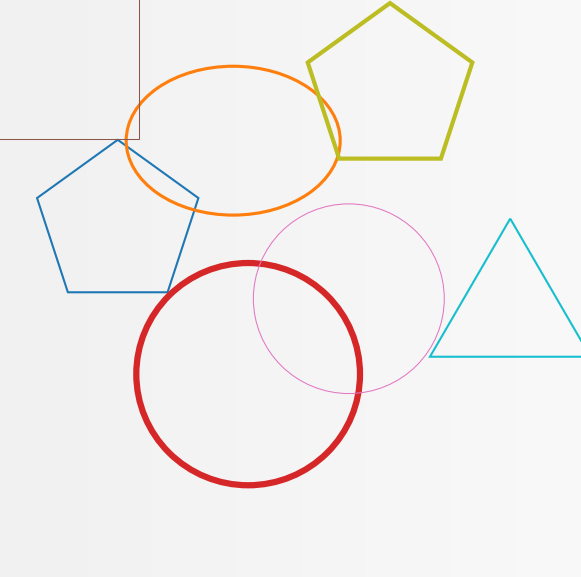[{"shape": "pentagon", "thickness": 1, "radius": 0.73, "center": [0.203, 0.611]}, {"shape": "oval", "thickness": 1.5, "radius": 0.92, "center": [0.401, 0.756]}, {"shape": "circle", "thickness": 3, "radius": 0.96, "center": [0.427, 0.351]}, {"shape": "square", "thickness": 0.5, "radius": 0.68, "center": [0.103, 0.895]}, {"shape": "circle", "thickness": 0.5, "radius": 0.82, "center": [0.6, 0.482]}, {"shape": "pentagon", "thickness": 2, "radius": 0.74, "center": [0.671, 0.845]}, {"shape": "triangle", "thickness": 1, "radius": 0.8, "center": [0.878, 0.461]}]